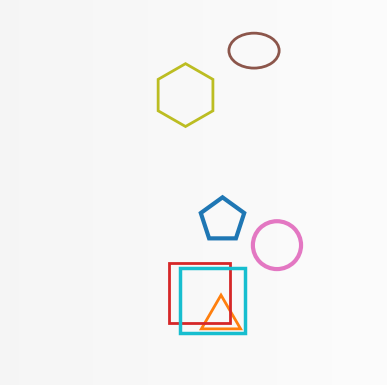[{"shape": "pentagon", "thickness": 3, "radius": 0.29, "center": [0.574, 0.429]}, {"shape": "triangle", "thickness": 2, "radius": 0.29, "center": [0.57, 0.175]}, {"shape": "square", "thickness": 2, "radius": 0.39, "center": [0.515, 0.239]}, {"shape": "oval", "thickness": 2, "radius": 0.32, "center": [0.656, 0.869]}, {"shape": "circle", "thickness": 3, "radius": 0.31, "center": [0.715, 0.363]}, {"shape": "hexagon", "thickness": 2, "radius": 0.41, "center": [0.479, 0.753]}, {"shape": "square", "thickness": 2.5, "radius": 0.42, "center": [0.549, 0.22]}]